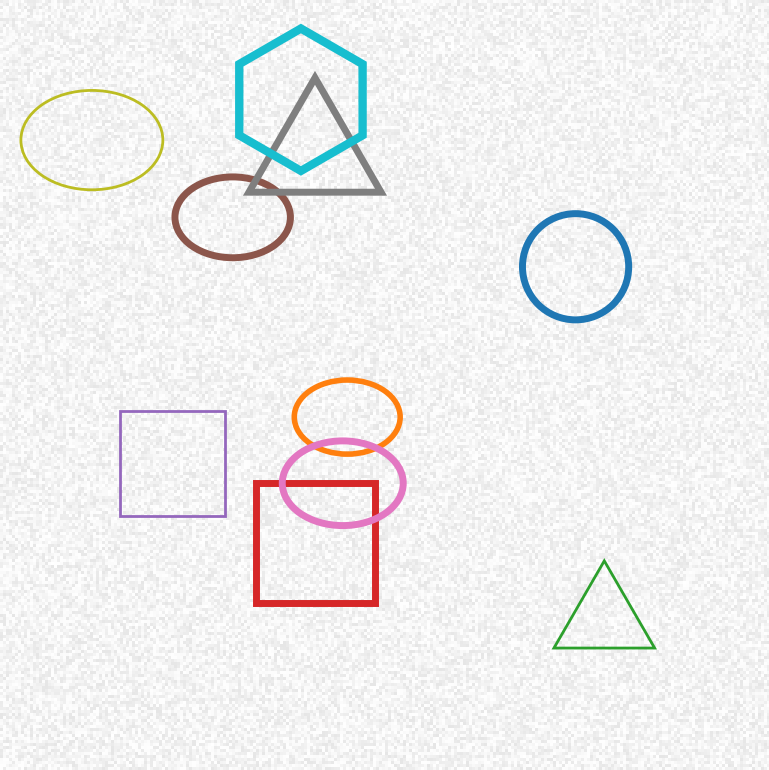[{"shape": "circle", "thickness": 2.5, "radius": 0.34, "center": [0.748, 0.654]}, {"shape": "oval", "thickness": 2, "radius": 0.34, "center": [0.451, 0.458]}, {"shape": "triangle", "thickness": 1, "radius": 0.38, "center": [0.785, 0.196]}, {"shape": "square", "thickness": 2.5, "radius": 0.39, "center": [0.41, 0.295]}, {"shape": "square", "thickness": 1, "radius": 0.34, "center": [0.224, 0.399]}, {"shape": "oval", "thickness": 2.5, "radius": 0.37, "center": [0.302, 0.718]}, {"shape": "oval", "thickness": 2.5, "radius": 0.39, "center": [0.445, 0.372]}, {"shape": "triangle", "thickness": 2.5, "radius": 0.5, "center": [0.409, 0.8]}, {"shape": "oval", "thickness": 1, "radius": 0.46, "center": [0.119, 0.818]}, {"shape": "hexagon", "thickness": 3, "radius": 0.46, "center": [0.391, 0.87]}]